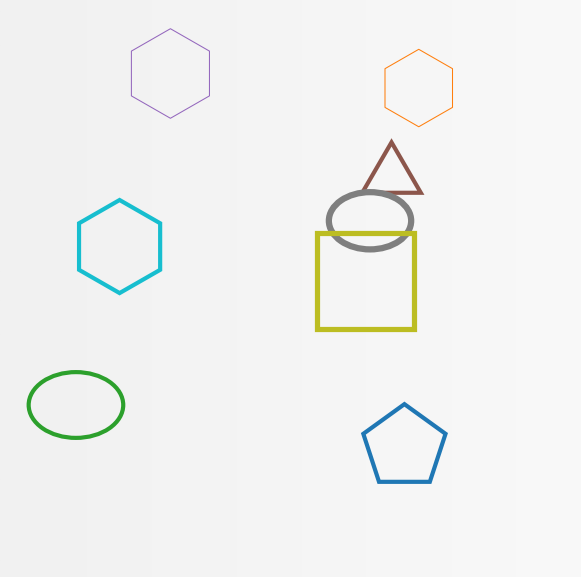[{"shape": "pentagon", "thickness": 2, "radius": 0.37, "center": [0.696, 0.225]}, {"shape": "hexagon", "thickness": 0.5, "radius": 0.34, "center": [0.72, 0.847]}, {"shape": "oval", "thickness": 2, "radius": 0.41, "center": [0.131, 0.298]}, {"shape": "hexagon", "thickness": 0.5, "radius": 0.39, "center": [0.293, 0.872]}, {"shape": "triangle", "thickness": 2, "radius": 0.29, "center": [0.674, 0.694]}, {"shape": "oval", "thickness": 3, "radius": 0.35, "center": [0.637, 0.617]}, {"shape": "square", "thickness": 2.5, "radius": 0.42, "center": [0.629, 0.512]}, {"shape": "hexagon", "thickness": 2, "radius": 0.4, "center": [0.206, 0.572]}]